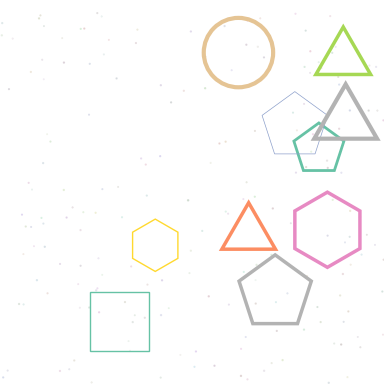[{"shape": "pentagon", "thickness": 2, "radius": 0.34, "center": [0.828, 0.612]}, {"shape": "square", "thickness": 1, "radius": 0.38, "center": [0.311, 0.165]}, {"shape": "triangle", "thickness": 2.5, "radius": 0.4, "center": [0.646, 0.393]}, {"shape": "pentagon", "thickness": 0.5, "radius": 0.45, "center": [0.766, 0.673]}, {"shape": "hexagon", "thickness": 2.5, "radius": 0.49, "center": [0.85, 0.403]}, {"shape": "triangle", "thickness": 2.5, "radius": 0.41, "center": [0.892, 0.848]}, {"shape": "hexagon", "thickness": 1, "radius": 0.34, "center": [0.403, 0.363]}, {"shape": "circle", "thickness": 3, "radius": 0.45, "center": [0.619, 0.863]}, {"shape": "pentagon", "thickness": 2.5, "radius": 0.49, "center": [0.715, 0.239]}, {"shape": "triangle", "thickness": 3, "radius": 0.47, "center": [0.898, 0.687]}]